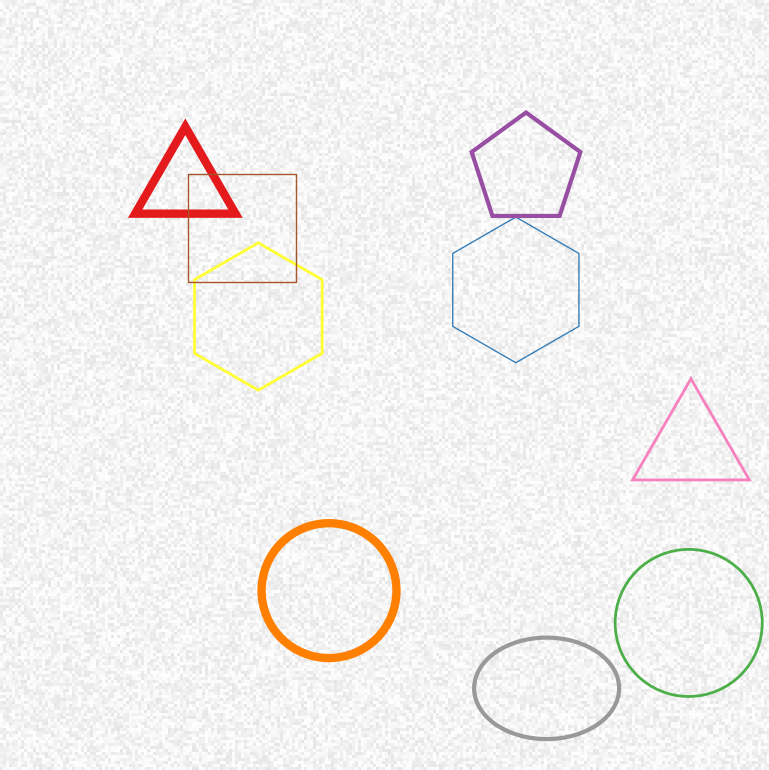[{"shape": "triangle", "thickness": 3, "radius": 0.38, "center": [0.241, 0.76]}, {"shape": "hexagon", "thickness": 0.5, "radius": 0.47, "center": [0.67, 0.624]}, {"shape": "circle", "thickness": 1, "radius": 0.48, "center": [0.894, 0.191]}, {"shape": "pentagon", "thickness": 1.5, "radius": 0.37, "center": [0.683, 0.78]}, {"shape": "circle", "thickness": 3, "radius": 0.44, "center": [0.427, 0.233]}, {"shape": "hexagon", "thickness": 1, "radius": 0.48, "center": [0.335, 0.589]}, {"shape": "square", "thickness": 0.5, "radius": 0.35, "center": [0.315, 0.704]}, {"shape": "triangle", "thickness": 1, "radius": 0.44, "center": [0.897, 0.42]}, {"shape": "oval", "thickness": 1.5, "radius": 0.47, "center": [0.71, 0.106]}]